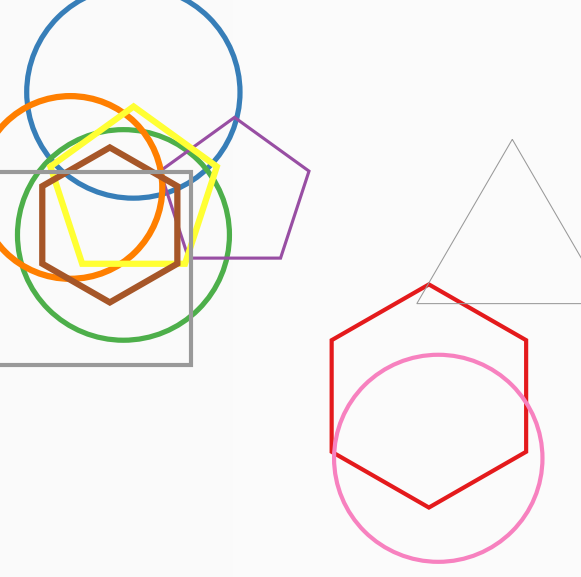[{"shape": "hexagon", "thickness": 2, "radius": 0.97, "center": [0.738, 0.313]}, {"shape": "circle", "thickness": 2.5, "radius": 0.92, "center": [0.229, 0.839]}, {"shape": "circle", "thickness": 2.5, "radius": 0.91, "center": [0.212, 0.592]}, {"shape": "pentagon", "thickness": 1.5, "radius": 0.67, "center": [0.403, 0.661]}, {"shape": "circle", "thickness": 3, "radius": 0.79, "center": [0.121, 0.675]}, {"shape": "pentagon", "thickness": 3, "radius": 0.75, "center": [0.23, 0.664]}, {"shape": "hexagon", "thickness": 3, "radius": 0.67, "center": [0.189, 0.61]}, {"shape": "circle", "thickness": 2, "radius": 0.9, "center": [0.754, 0.206]}, {"shape": "triangle", "thickness": 0.5, "radius": 0.95, "center": [0.881, 0.568]}, {"shape": "square", "thickness": 2, "radius": 0.84, "center": [0.162, 0.534]}]